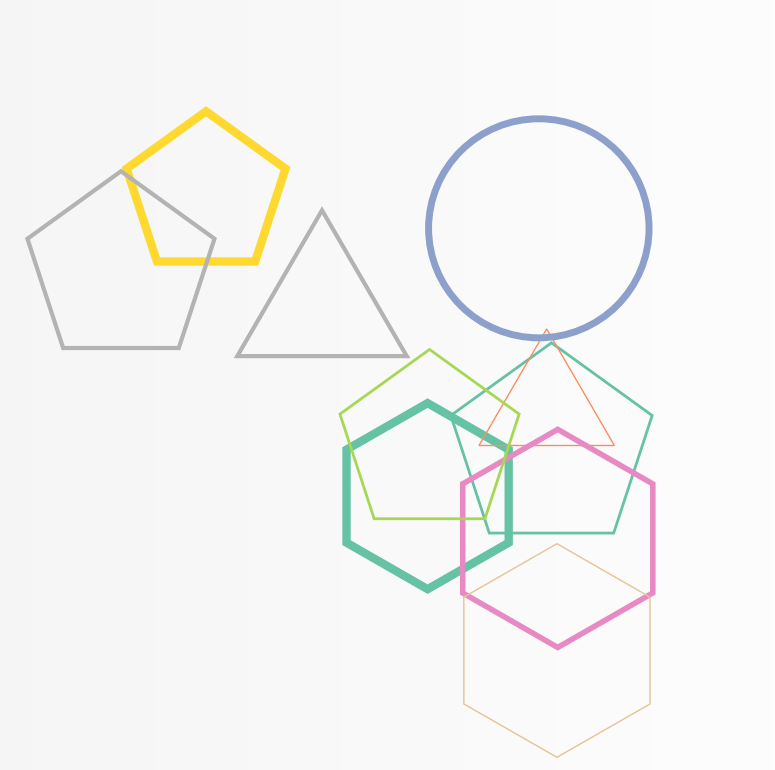[{"shape": "pentagon", "thickness": 1, "radius": 0.68, "center": [0.712, 0.418]}, {"shape": "hexagon", "thickness": 3, "radius": 0.6, "center": [0.552, 0.356]}, {"shape": "triangle", "thickness": 0.5, "radius": 0.5, "center": [0.705, 0.472]}, {"shape": "circle", "thickness": 2.5, "radius": 0.71, "center": [0.695, 0.703]}, {"shape": "hexagon", "thickness": 2, "radius": 0.71, "center": [0.72, 0.301]}, {"shape": "pentagon", "thickness": 1, "radius": 0.61, "center": [0.554, 0.425]}, {"shape": "pentagon", "thickness": 3, "radius": 0.54, "center": [0.266, 0.748]}, {"shape": "hexagon", "thickness": 0.5, "radius": 0.69, "center": [0.719, 0.155]}, {"shape": "pentagon", "thickness": 1.5, "radius": 0.63, "center": [0.156, 0.651]}, {"shape": "triangle", "thickness": 1.5, "radius": 0.63, "center": [0.415, 0.601]}]